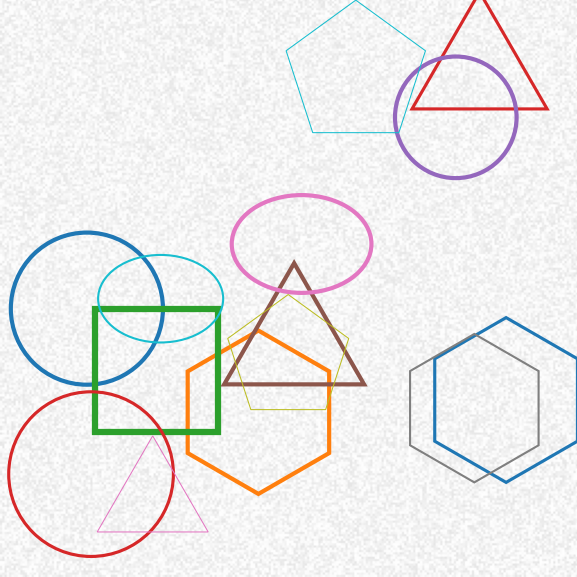[{"shape": "hexagon", "thickness": 1.5, "radius": 0.71, "center": [0.876, 0.306]}, {"shape": "circle", "thickness": 2, "radius": 0.66, "center": [0.15, 0.465]}, {"shape": "hexagon", "thickness": 2, "radius": 0.71, "center": [0.447, 0.285]}, {"shape": "square", "thickness": 3, "radius": 0.53, "center": [0.271, 0.357]}, {"shape": "triangle", "thickness": 1.5, "radius": 0.68, "center": [0.83, 0.878]}, {"shape": "circle", "thickness": 1.5, "radius": 0.71, "center": [0.158, 0.178]}, {"shape": "circle", "thickness": 2, "radius": 0.53, "center": [0.789, 0.796]}, {"shape": "triangle", "thickness": 2, "radius": 0.7, "center": [0.509, 0.404]}, {"shape": "triangle", "thickness": 0.5, "radius": 0.55, "center": [0.264, 0.133]}, {"shape": "oval", "thickness": 2, "radius": 0.6, "center": [0.522, 0.577]}, {"shape": "hexagon", "thickness": 1, "radius": 0.64, "center": [0.821, 0.292]}, {"shape": "pentagon", "thickness": 0.5, "radius": 0.55, "center": [0.499, 0.379]}, {"shape": "oval", "thickness": 1, "radius": 0.54, "center": [0.278, 0.482]}, {"shape": "pentagon", "thickness": 0.5, "radius": 0.63, "center": [0.616, 0.872]}]